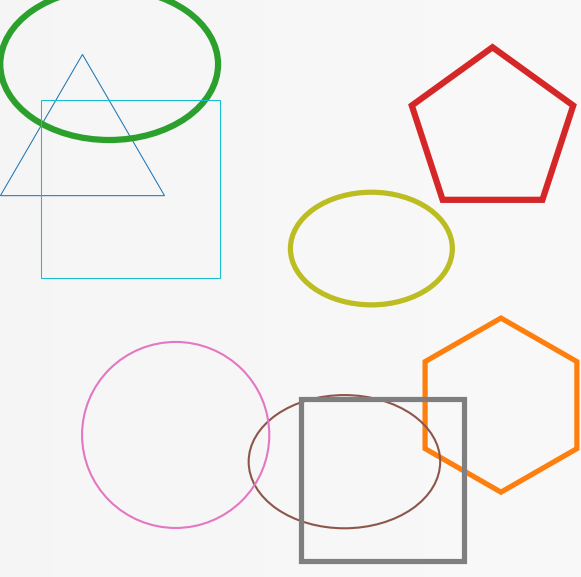[{"shape": "triangle", "thickness": 0.5, "radius": 0.82, "center": [0.142, 0.742]}, {"shape": "hexagon", "thickness": 2.5, "radius": 0.75, "center": [0.862, 0.298]}, {"shape": "oval", "thickness": 3, "radius": 0.94, "center": [0.188, 0.888]}, {"shape": "pentagon", "thickness": 3, "radius": 0.73, "center": [0.847, 0.771]}, {"shape": "oval", "thickness": 1, "radius": 0.82, "center": [0.593, 0.2]}, {"shape": "circle", "thickness": 1, "radius": 0.81, "center": [0.302, 0.246]}, {"shape": "square", "thickness": 2.5, "radius": 0.7, "center": [0.659, 0.168]}, {"shape": "oval", "thickness": 2.5, "radius": 0.7, "center": [0.639, 0.569]}, {"shape": "square", "thickness": 0.5, "radius": 0.77, "center": [0.225, 0.672]}]